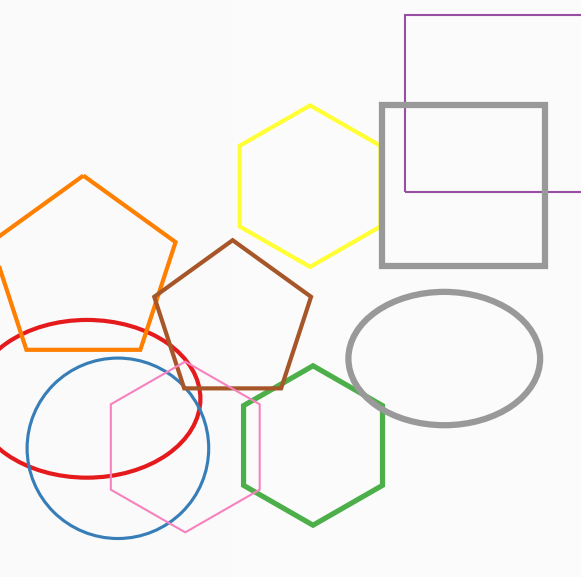[{"shape": "oval", "thickness": 2, "radius": 0.98, "center": [0.15, 0.309]}, {"shape": "circle", "thickness": 1.5, "radius": 0.78, "center": [0.203, 0.223]}, {"shape": "hexagon", "thickness": 2.5, "radius": 0.69, "center": [0.539, 0.228]}, {"shape": "square", "thickness": 1, "radius": 0.77, "center": [0.85, 0.82]}, {"shape": "pentagon", "thickness": 2, "radius": 0.83, "center": [0.143, 0.528]}, {"shape": "hexagon", "thickness": 2, "radius": 0.7, "center": [0.533, 0.677]}, {"shape": "pentagon", "thickness": 2, "radius": 0.71, "center": [0.4, 0.441]}, {"shape": "hexagon", "thickness": 1, "radius": 0.74, "center": [0.319, 0.225]}, {"shape": "square", "thickness": 3, "radius": 0.7, "center": [0.797, 0.678]}, {"shape": "oval", "thickness": 3, "radius": 0.82, "center": [0.764, 0.378]}]